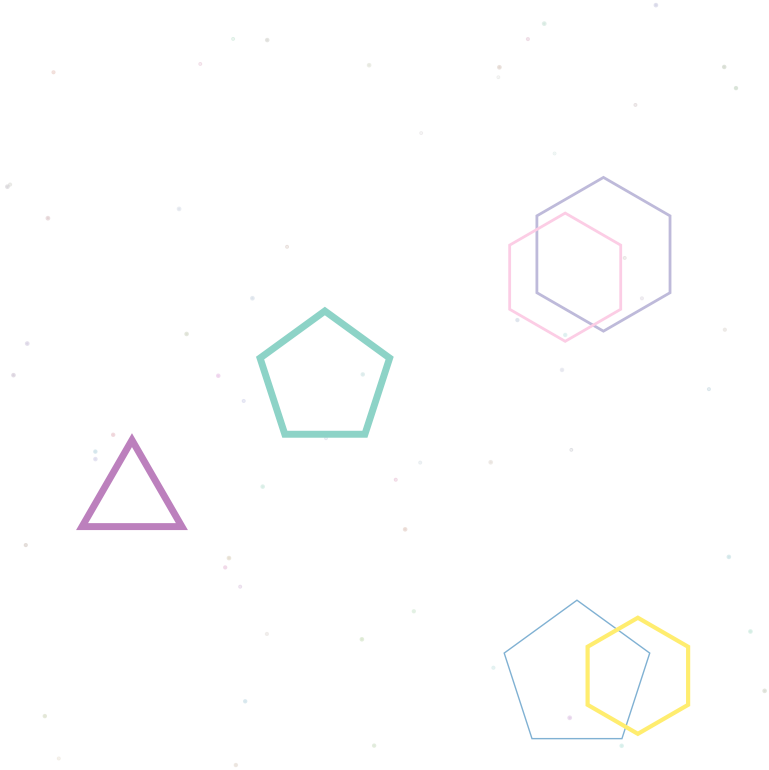[{"shape": "pentagon", "thickness": 2.5, "radius": 0.44, "center": [0.422, 0.508]}, {"shape": "hexagon", "thickness": 1, "radius": 0.5, "center": [0.784, 0.67]}, {"shape": "pentagon", "thickness": 0.5, "radius": 0.5, "center": [0.749, 0.121]}, {"shape": "hexagon", "thickness": 1, "radius": 0.42, "center": [0.734, 0.64]}, {"shape": "triangle", "thickness": 2.5, "radius": 0.37, "center": [0.171, 0.354]}, {"shape": "hexagon", "thickness": 1.5, "radius": 0.38, "center": [0.828, 0.122]}]